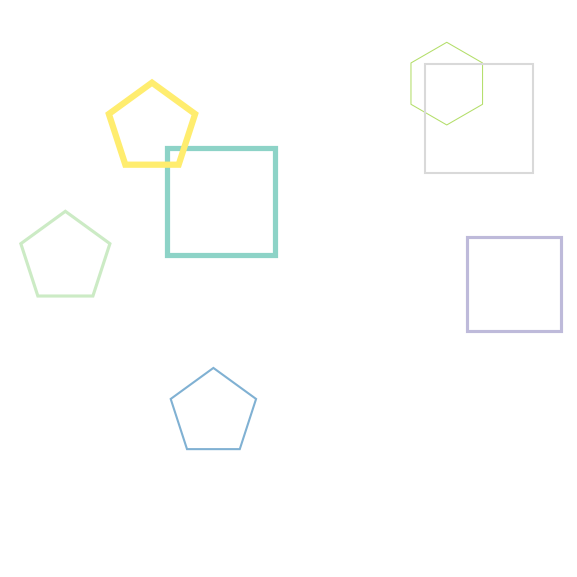[{"shape": "square", "thickness": 2.5, "radius": 0.46, "center": [0.383, 0.65]}, {"shape": "square", "thickness": 1.5, "radius": 0.41, "center": [0.89, 0.507]}, {"shape": "pentagon", "thickness": 1, "radius": 0.39, "center": [0.37, 0.284]}, {"shape": "hexagon", "thickness": 0.5, "radius": 0.36, "center": [0.774, 0.854]}, {"shape": "square", "thickness": 1, "radius": 0.47, "center": [0.829, 0.794]}, {"shape": "pentagon", "thickness": 1.5, "radius": 0.41, "center": [0.113, 0.552]}, {"shape": "pentagon", "thickness": 3, "radius": 0.39, "center": [0.263, 0.777]}]